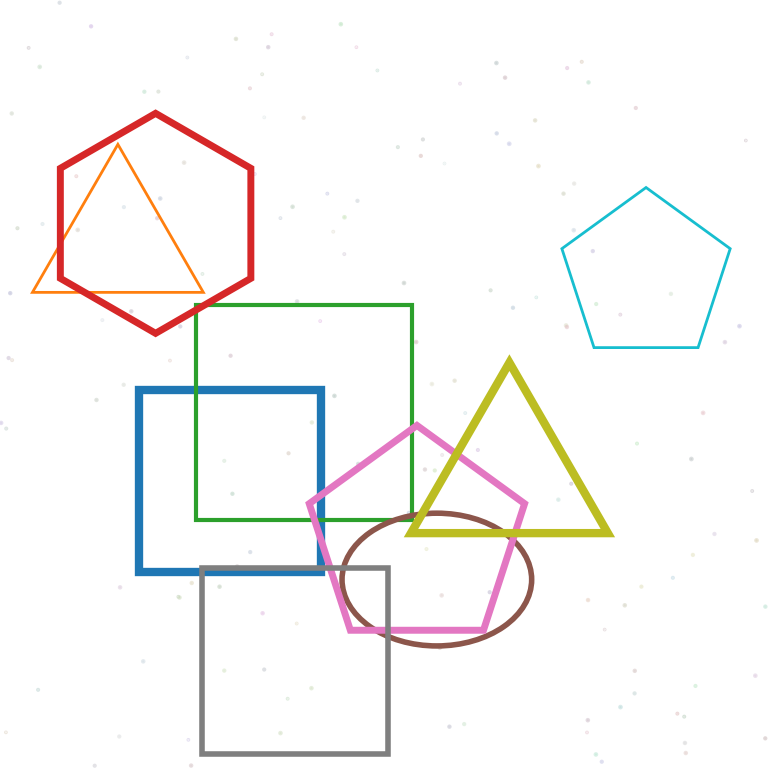[{"shape": "square", "thickness": 3, "radius": 0.59, "center": [0.299, 0.375]}, {"shape": "triangle", "thickness": 1, "radius": 0.64, "center": [0.153, 0.684]}, {"shape": "square", "thickness": 1.5, "radius": 0.7, "center": [0.395, 0.464]}, {"shape": "hexagon", "thickness": 2.5, "radius": 0.71, "center": [0.202, 0.71]}, {"shape": "oval", "thickness": 2, "radius": 0.62, "center": [0.567, 0.247]}, {"shape": "pentagon", "thickness": 2.5, "radius": 0.74, "center": [0.541, 0.3]}, {"shape": "square", "thickness": 2, "radius": 0.6, "center": [0.383, 0.142]}, {"shape": "triangle", "thickness": 3, "radius": 0.74, "center": [0.662, 0.381]}, {"shape": "pentagon", "thickness": 1, "radius": 0.57, "center": [0.839, 0.642]}]